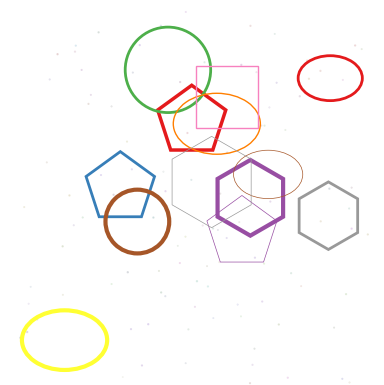[{"shape": "pentagon", "thickness": 2.5, "radius": 0.46, "center": [0.498, 0.686]}, {"shape": "oval", "thickness": 2, "radius": 0.42, "center": [0.858, 0.797]}, {"shape": "pentagon", "thickness": 2, "radius": 0.47, "center": [0.312, 0.513]}, {"shape": "circle", "thickness": 2, "radius": 0.55, "center": [0.436, 0.819]}, {"shape": "hexagon", "thickness": 3, "radius": 0.49, "center": [0.65, 0.486]}, {"shape": "pentagon", "thickness": 0.5, "radius": 0.48, "center": [0.628, 0.397]}, {"shape": "oval", "thickness": 1, "radius": 0.57, "center": [0.563, 0.679]}, {"shape": "oval", "thickness": 3, "radius": 0.55, "center": [0.168, 0.117]}, {"shape": "circle", "thickness": 3, "radius": 0.41, "center": [0.357, 0.425]}, {"shape": "oval", "thickness": 0.5, "radius": 0.45, "center": [0.697, 0.547]}, {"shape": "square", "thickness": 1, "radius": 0.4, "center": [0.59, 0.749]}, {"shape": "hexagon", "thickness": 0.5, "radius": 0.59, "center": [0.55, 0.527]}, {"shape": "hexagon", "thickness": 2, "radius": 0.44, "center": [0.853, 0.44]}]